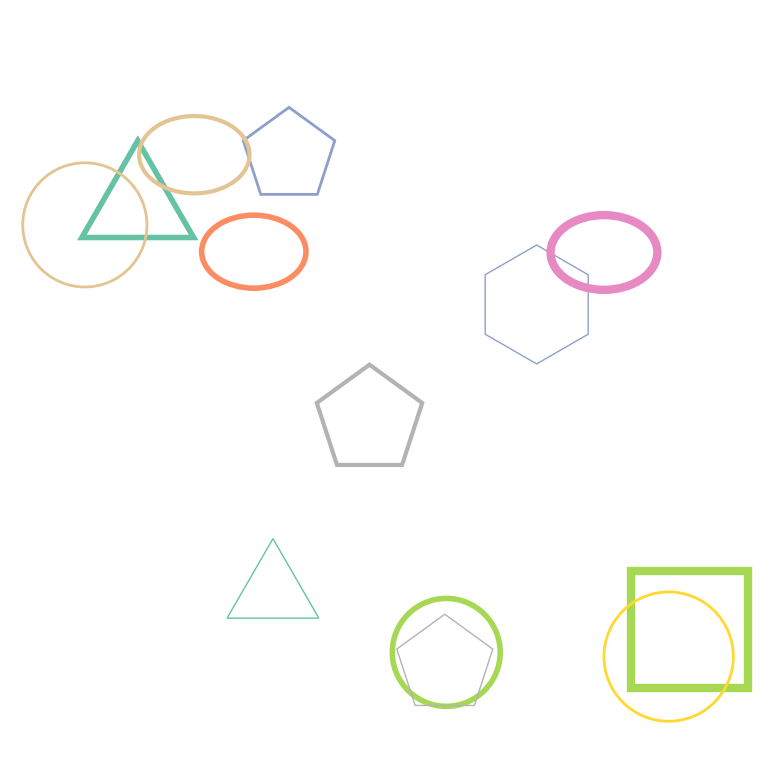[{"shape": "triangle", "thickness": 0.5, "radius": 0.34, "center": [0.354, 0.232]}, {"shape": "triangle", "thickness": 2, "radius": 0.42, "center": [0.179, 0.733]}, {"shape": "oval", "thickness": 2, "radius": 0.34, "center": [0.33, 0.673]}, {"shape": "pentagon", "thickness": 1, "radius": 0.31, "center": [0.375, 0.798]}, {"shape": "hexagon", "thickness": 0.5, "radius": 0.39, "center": [0.697, 0.605]}, {"shape": "oval", "thickness": 3, "radius": 0.35, "center": [0.784, 0.672]}, {"shape": "square", "thickness": 3, "radius": 0.38, "center": [0.895, 0.182]}, {"shape": "circle", "thickness": 2, "radius": 0.35, "center": [0.58, 0.153]}, {"shape": "circle", "thickness": 1, "radius": 0.42, "center": [0.868, 0.147]}, {"shape": "oval", "thickness": 1.5, "radius": 0.36, "center": [0.252, 0.799]}, {"shape": "circle", "thickness": 1, "radius": 0.4, "center": [0.11, 0.708]}, {"shape": "pentagon", "thickness": 1.5, "radius": 0.36, "center": [0.48, 0.454]}, {"shape": "pentagon", "thickness": 0.5, "radius": 0.33, "center": [0.578, 0.137]}]